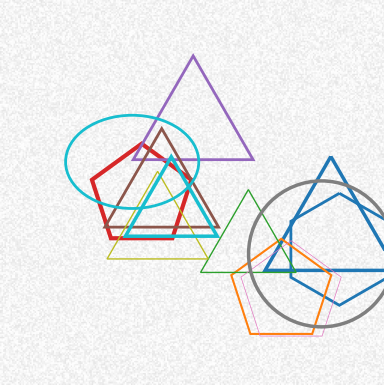[{"shape": "hexagon", "thickness": 2, "radius": 0.73, "center": [0.882, 0.352]}, {"shape": "triangle", "thickness": 2.5, "radius": 0.99, "center": [0.859, 0.396]}, {"shape": "pentagon", "thickness": 1.5, "radius": 0.68, "center": [0.731, 0.243]}, {"shape": "triangle", "thickness": 1, "radius": 0.72, "center": [0.645, 0.364]}, {"shape": "pentagon", "thickness": 3, "radius": 0.68, "center": [0.368, 0.491]}, {"shape": "triangle", "thickness": 2, "radius": 0.9, "center": [0.502, 0.675]}, {"shape": "triangle", "thickness": 2, "radius": 0.85, "center": [0.42, 0.495]}, {"shape": "pentagon", "thickness": 0.5, "radius": 0.68, "center": [0.756, 0.238]}, {"shape": "circle", "thickness": 2.5, "radius": 0.95, "center": [0.835, 0.341]}, {"shape": "triangle", "thickness": 1, "radius": 0.76, "center": [0.409, 0.403]}, {"shape": "oval", "thickness": 2, "radius": 0.86, "center": [0.343, 0.58]}, {"shape": "triangle", "thickness": 2.5, "radius": 0.69, "center": [0.445, 0.455]}]